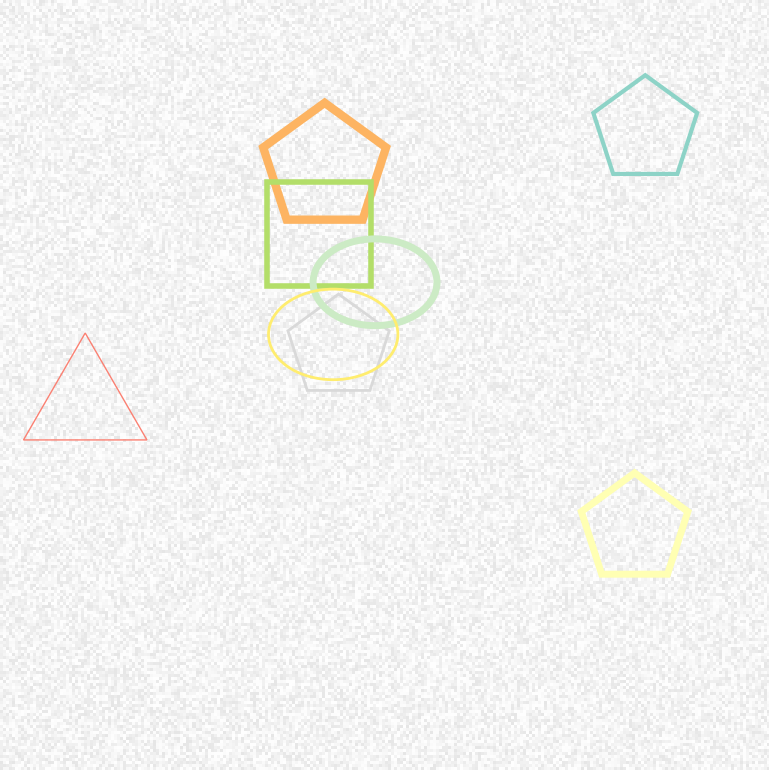[{"shape": "pentagon", "thickness": 1.5, "radius": 0.35, "center": [0.838, 0.831]}, {"shape": "pentagon", "thickness": 2.5, "radius": 0.36, "center": [0.824, 0.313]}, {"shape": "triangle", "thickness": 0.5, "radius": 0.46, "center": [0.111, 0.475]}, {"shape": "pentagon", "thickness": 3, "radius": 0.42, "center": [0.422, 0.783]}, {"shape": "square", "thickness": 2, "radius": 0.34, "center": [0.414, 0.696]}, {"shape": "pentagon", "thickness": 1, "radius": 0.35, "center": [0.44, 0.549]}, {"shape": "oval", "thickness": 2.5, "radius": 0.4, "center": [0.487, 0.633]}, {"shape": "oval", "thickness": 1, "radius": 0.42, "center": [0.433, 0.566]}]